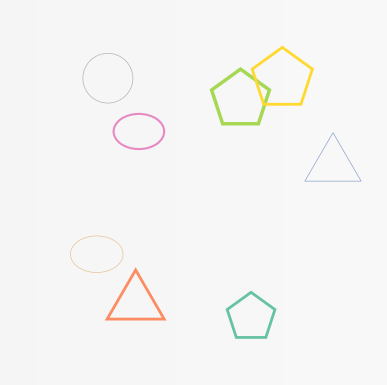[{"shape": "pentagon", "thickness": 2, "radius": 0.32, "center": [0.648, 0.176]}, {"shape": "triangle", "thickness": 2, "radius": 0.43, "center": [0.35, 0.214]}, {"shape": "triangle", "thickness": 0.5, "radius": 0.42, "center": [0.859, 0.571]}, {"shape": "oval", "thickness": 1.5, "radius": 0.33, "center": [0.358, 0.658]}, {"shape": "pentagon", "thickness": 2.5, "radius": 0.39, "center": [0.621, 0.742]}, {"shape": "pentagon", "thickness": 2, "radius": 0.41, "center": [0.729, 0.795]}, {"shape": "oval", "thickness": 0.5, "radius": 0.34, "center": [0.25, 0.34]}, {"shape": "circle", "thickness": 0.5, "radius": 0.32, "center": [0.278, 0.797]}]